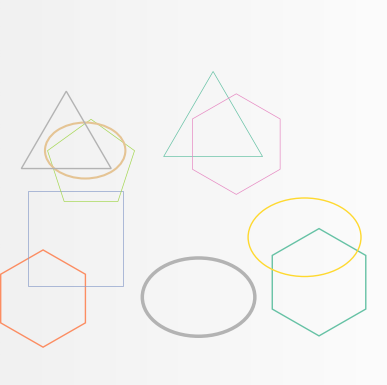[{"shape": "triangle", "thickness": 0.5, "radius": 0.74, "center": [0.55, 0.667]}, {"shape": "hexagon", "thickness": 1, "radius": 0.7, "center": [0.823, 0.267]}, {"shape": "hexagon", "thickness": 1, "radius": 0.63, "center": [0.111, 0.225]}, {"shape": "square", "thickness": 0.5, "radius": 0.62, "center": [0.195, 0.38]}, {"shape": "hexagon", "thickness": 0.5, "radius": 0.65, "center": [0.61, 0.626]}, {"shape": "pentagon", "thickness": 0.5, "radius": 0.59, "center": [0.235, 0.572]}, {"shape": "oval", "thickness": 1, "radius": 0.73, "center": [0.786, 0.384]}, {"shape": "oval", "thickness": 1.5, "radius": 0.52, "center": [0.22, 0.609]}, {"shape": "triangle", "thickness": 1, "radius": 0.67, "center": [0.171, 0.629]}, {"shape": "oval", "thickness": 2.5, "radius": 0.73, "center": [0.512, 0.228]}]